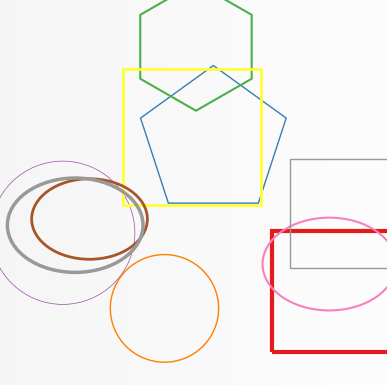[{"shape": "square", "thickness": 3, "radius": 0.78, "center": [0.859, 0.243]}, {"shape": "pentagon", "thickness": 1, "radius": 0.99, "center": [0.551, 0.632]}, {"shape": "hexagon", "thickness": 1.5, "radius": 0.83, "center": [0.506, 0.878]}, {"shape": "circle", "thickness": 0.5, "radius": 0.93, "center": [0.162, 0.395]}, {"shape": "circle", "thickness": 1, "radius": 0.7, "center": [0.424, 0.199]}, {"shape": "square", "thickness": 2, "radius": 0.89, "center": [0.496, 0.644]}, {"shape": "oval", "thickness": 2, "radius": 0.75, "center": [0.231, 0.431]}, {"shape": "oval", "thickness": 1.5, "radius": 0.86, "center": [0.85, 0.314]}, {"shape": "square", "thickness": 1, "radius": 0.7, "center": [0.889, 0.446]}, {"shape": "oval", "thickness": 2.5, "radius": 0.88, "center": [0.194, 0.415]}]